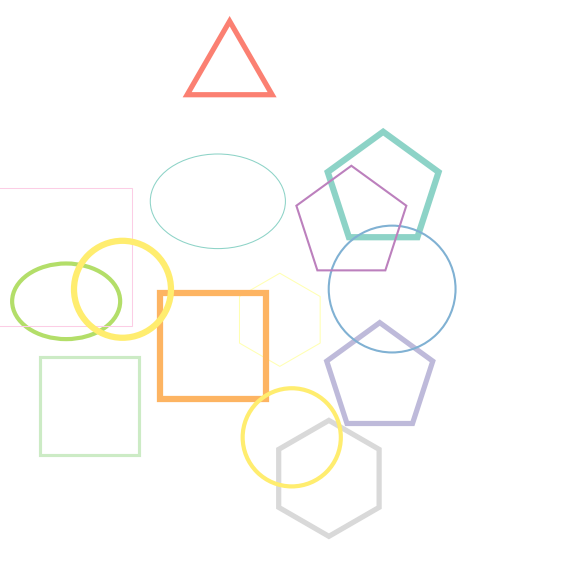[{"shape": "pentagon", "thickness": 3, "radius": 0.5, "center": [0.663, 0.67]}, {"shape": "oval", "thickness": 0.5, "radius": 0.59, "center": [0.377, 0.651]}, {"shape": "hexagon", "thickness": 0.5, "radius": 0.4, "center": [0.485, 0.445]}, {"shape": "pentagon", "thickness": 2.5, "radius": 0.48, "center": [0.658, 0.344]}, {"shape": "triangle", "thickness": 2.5, "radius": 0.42, "center": [0.398, 0.878]}, {"shape": "circle", "thickness": 1, "radius": 0.55, "center": [0.679, 0.499]}, {"shape": "square", "thickness": 3, "radius": 0.46, "center": [0.369, 0.4]}, {"shape": "oval", "thickness": 2, "radius": 0.47, "center": [0.115, 0.477]}, {"shape": "square", "thickness": 0.5, "radius": 0.6, "center": [0.109, 0.554]}, {"shape": "hexagon", "thickness": 2.5, "radius": 0.5, "center": [0.57, 0.171]}, {"shape": "pentagon", "thickness": 1, "radius": 0.5, "center": [0.608, 0.612]}, {"shape": "square", "thickness": 1.5, "radius": 0.43, "center": [0.155, 0.296]}, {"shape": "circle", "thickness": 3, "radius": 0.42, "center": [0.212, 0.498]}, {"shape": "circle", "thickness": 2, "radius": 0.42, "center": [0.505, 0.242]}]